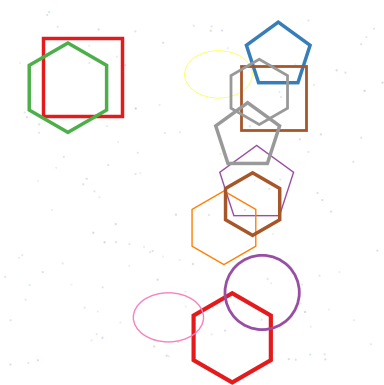[{"shape": "square", "thickness": 2.5, "radius": 0.51, "center": [0.214, 0.8]}, {"shape": "hexagon", "thickness": 3, "radius": 0.58, "center": [0.603, 0.123]}, {"shape": "pentagon", "thickness": 2.5, "radius": 0.43, "center": [0.723, 0.856]}, {"shape": "hexagon", "thickness": 2.5, "radius": 0.58, "center": [0.176, 0.772]}, {"shape": "pentagon", "thickness": 1, "radius": 0.5, "center": [0.667, 0.521]}, {"shape": "circle", "thickness": 2, "radius": 0.48, "center": [0.681, 0.24]}, {"shape": "hexagon", "thickness": 1, "radius": 0.48, "center": [0.582, 0.408]}, {"shape": "oval", "thickness": 0.5, "radius": 0.44, "center": [0.567, 0.807]}, {"shape": "hexagon", "thickness": 2.5, "radius": 0.41, "center": [0.656, 0.47]}, {"shape": "square", "thickness": 2, "radius": 0.42, "center": [0.711, 0.746]}, {"shape": "oval", "thickness": 1, "radius": 0.46, "center": [0.437, 0.176]}, {"shape": "hexagon", "thickness": 2, "radius": 0.42, "center": [0.673, 0.761]}, {"shape": "pentagon", "thickness": 2.5, "radius": 0.44, "center": [0.643, 0.646]}]